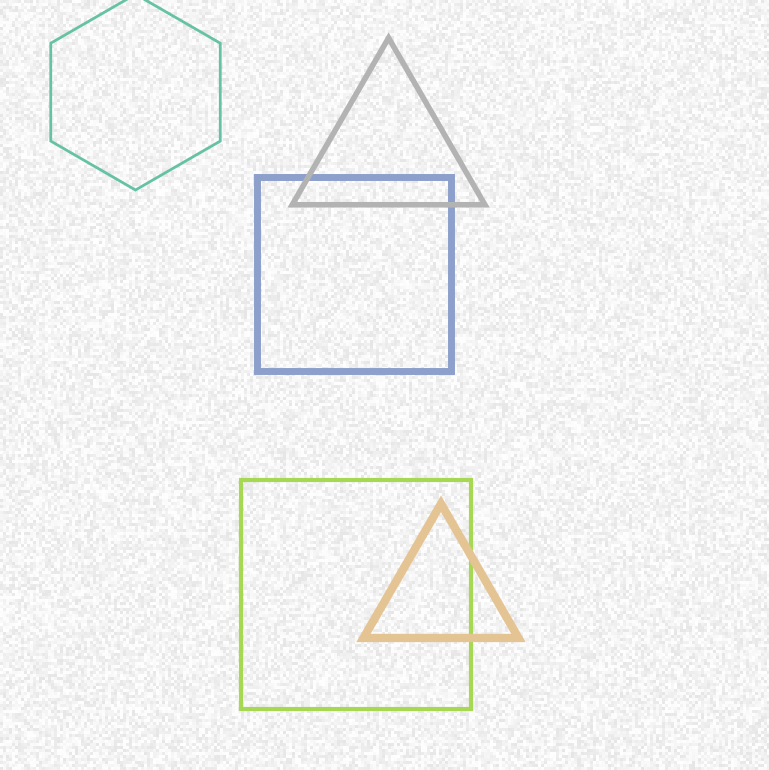[{"shape": "hexagon", "thickness": 1, "radius": 0.64, "center": [0.176, 0.88]}, {"shape": "square", "thickness": 2.5, "radius": 0.63, "center": [0.46, 0.644]}, {"shape": "square", "thickness": 1.5, "radius": 0.75, "center": [0.463, 0.228]}, {"shape": "triangle", "thickness": 3, "radius": 0.58, "center": [0.573, 0.23]}, {"shape": "triangle", "thickness": 2, "radius": 0.72, "center": [0.505, 0.806]}]